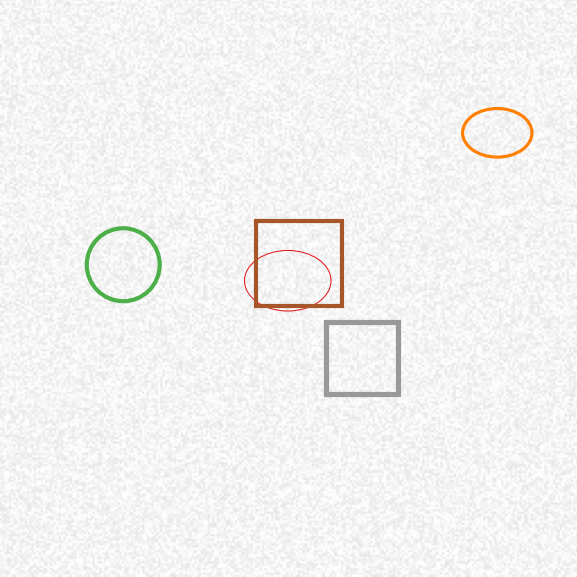[{"shape": "oval", "thickness": 0.5, "radius": 0.37, "center": [0.498, 0.513]}, {"shape": "circle", "thickness": 2, "radius": 0.32, "center": [0.213, 0.541]}, {"shape": "oval", "thickness": 1.5, "radius": 0.3, "center": [0.861, 0.769]}, {"shape": "square", "thickness": 2, "radius": 0.37, "center": [0.518, 0.543]}, {"shape": "square", "thickness": 2.5, "radius": 0.31, "center": [0.627, 0.38]}]